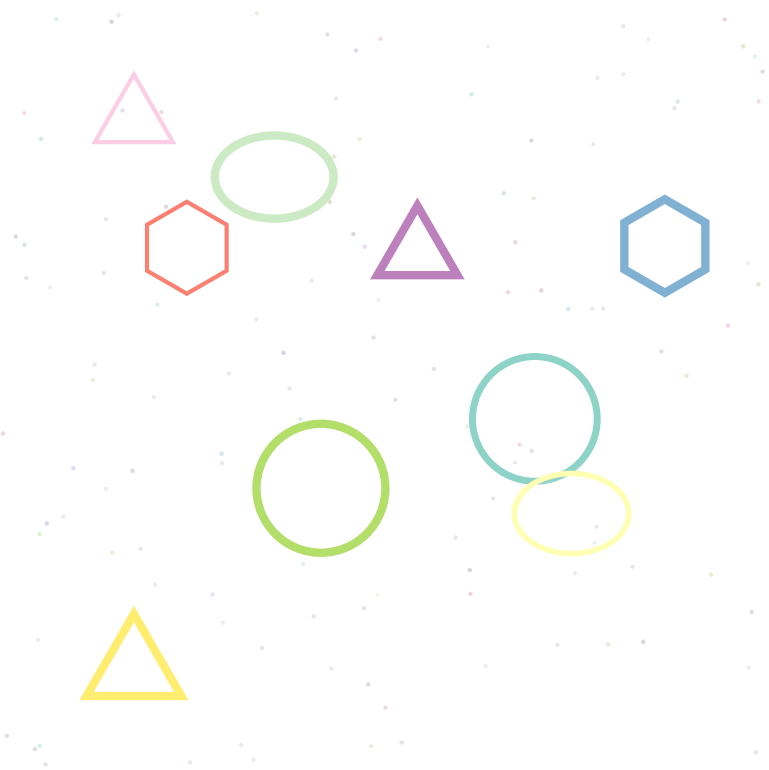[{"shape": "circle", "thickness": 2.5, "radius": 0.41, "center": [0.695, 0.456]}, {"shape": "oval", "thickness": 2, "radius": 0.37, "center": [0.742, 0.333]}, {"shape": "hexagon", "thickness": 1.5, "radius": 0.3, "center": [0.243, 0.678]}, {"shape": "hexagon", "thickness": 3, "radius": 0.3, "center": [0.863, 0.68]}, {"shape": "circle", "thickness": 3, "radius": 0.42, "center": [0.417, 0.366]}, {"shape": "triangle", "thickness": 1.5, "radius": 0.29, "center": [0.174, 0.845]}, {"shape": "triangle", "thickness": 3, "radius": 0.3, "center": [0.542, 0.673]}, {"shape": "oval", "thickness": 3, "radius": 0.39, "center": [0.356, 0.77]}, {"shape": "triangle", "thickness": 3, "radius": 0.36, "center": [0.174, 0.132]}]